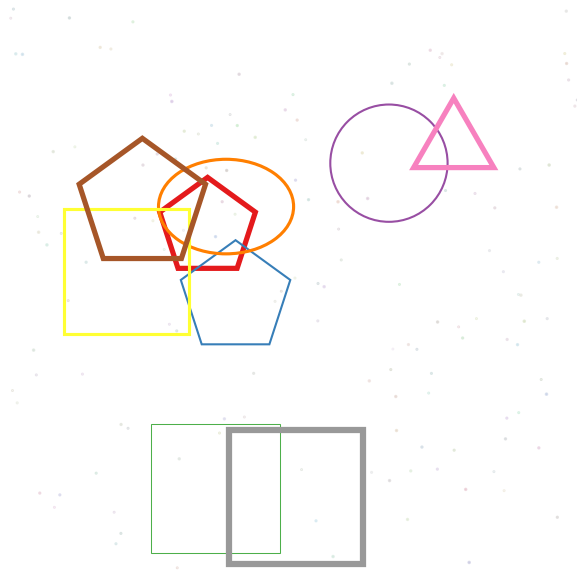[{"shape": "pentagon", "thickness": 2.5, "radius": 0.44, "center": [0.359, 0.605]}, {"shape": "pentagon", "thickness": 1, "radius": 0.5, "center": [0.408, 0.484]}, {"shape": "square", "thickness": 0.5, "radius": 0.56, "center": [0.374, 0.153]}, {"shape": "circle", "thickness": 1, "radius": 0.51, "center": [0.673, 0.717]}, {"shape": "oval", "thickness": 1.5, "radius": 0.58, "center": [0.391, 0.641]}, {"shape": "square", "thickness": 1.5, "radius": 0.54, "center": [0.219, 0.528]}, {"shape": "pentagon", "thickness": 2.5, "radius": 0.58, "center": [0.246, 0.645]}, {"shape": "triangle", "thickness": 2.5, "radius": 0.4, "center": [0.786, 0.749]}, {"shape": "square", "thickness": 3, "radius": 0.58, "center": [0.513, 0.139]}]